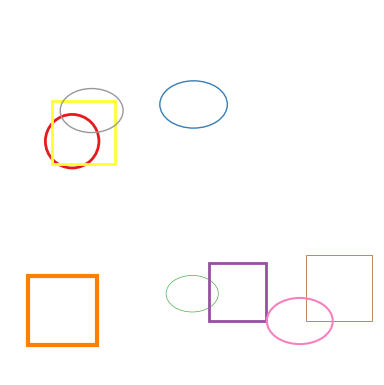[{"shape": "circle", "thickness": 2, "radius": 0.35, "center": [0.187, 0.633]}, {"shape": "oval", "thickness": 1, "radius": 0.44, "center": [0.503, 0.729]}, {"shape": "oval", "thickness": 0.5, "radius": 0.34, "center": [0.499, 0.237]}, {"shape": "square", "thickness": 2, "radius": 0.37, "center": [0.617, 0.241]}, {"shape": "square", "thickness": 3, "radius": 0.45, "center": [0.162, 0.194]}, {"shape": "square", "thickness": 2, "radius": 0.41, "center": [0.217, 0.656]}, {"shape": "square", "thickness": 0.5, "radius": 0.42, "center": [0.88, 0.252]}, {"shape": "oval", "thickness": 1.5, "radius": 0.43, "center": [0.779, 0.166]}, {"shape": "oval", "thickness": 1, "radius": 0.41, "center": [0.238, 0.713]}]